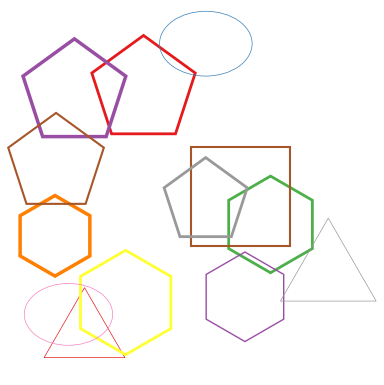[{"shape": "pentagon", "thickness": 2, "radius": 0.71, "center": [0.373, 0.767]}, {"shape": "triangle", "thickness": 0.5, "radius": 0.61, "center": [0.219, 0.132]}, {"shape": "oval", "thickness": 0.5, "radius": 0.6, "center": [0.535, 0.887]}, {"shape": "hexagon", "thickness": 2, "radius": 0.63, "center": [0.703, 0.417]}, {"shape": "hexagon", "thickness": 1, "radius": 0.58, "center": [0.636, 0.229]}, {"shape": "pentagon", "thickness": 2.5, "radius": 0.7, "center": [0.193, 0.759]}, {"shape": "hexagon", "thickness": 2.5, "radius": 0.52, "center": [0.143, 0.388]}, {"shape": "hexagon", "thickness": 2, "radius": 0.68, "center": [0.326, 0.214]}, {"shape": "pentagon", "thickness": 1.5, "radius": 0.65, "center": [0.146, 0.576]}, {"shape": "square", "thickness": 1.5, "radius": 0.64, "center": [0.624, 0.489]}, {"shape": "oval", "thickness": 0.5, "radius": 0.57, "center": [0.178, 0.183]}, {"shape": "pentagon", "thickness": 2, "radius": 0.57, "center": [0.534, 0.477]}, {"shape": "triangle", "thickness": 0.5, "radius": 0.72, "center": [0.853, 0.29]}]